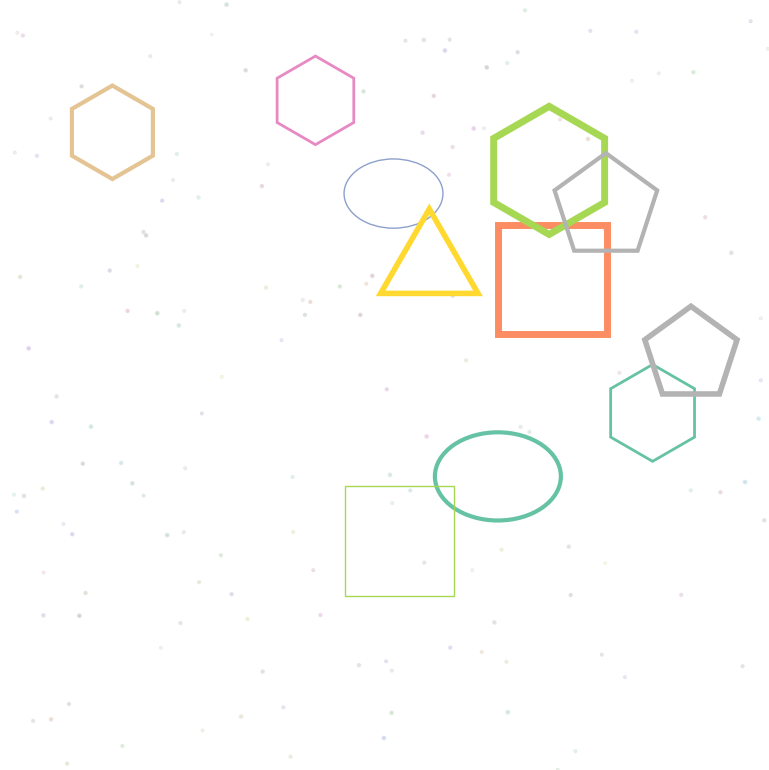[{"shape": "oval", "thickness": 1.5, "radius": 0.41, "center": [0.647, 0.381]}, {"shape": "hexagon", "thickness": 1, "radius": 0.31, "center": [0.848, 0.464]}, {"shape": "square", "thickness": 2.5, "radius": 0.35, "center": [0.718, 0.637]}, {"shape": "oval", "thickness": 0.5, "radius": 0.32, "center": [0.511, 0.749]}, {"shape": "hexagon", "thickness": 1, "radius": 0.29, "center": [0.41, 0.87]}, {"shape": "square", "thickness": 0.5, "radius": 0.36, "center": [0.519, 0.297]}, {"shape": "hexagon", "thickness": 2.5, "radius": 0.42, "center": [0.713, 0.779]}, {"shape": "triangle", "thickness": 2, "radius": 0.37, "center": [0.558, 0.655]}, {"shape": "hexagon", "thickness": 1.5, "radius": 0.3, "center": [0.146, 0.828]}, {"shape": "pentagon", "thickness": 1.5, "radius": 0.35, "center": [0.787, 0.731]}, {"shape": "pentagon", "thickness": 2, "radius": 0.31, "center": [0.897, 0.539]}]